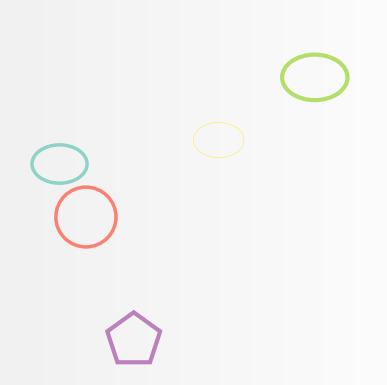[{"shape": "oval", "thickness": 2.5, "radius": 0.36, "center": [0.154, 0.574]}, {"shape": "circle", "thickness": 2.5, "radius": 0.39, "center": [0.222, 0.436]}, {"shape": "oval", "thickness": 3, "radius": 0.42, "center": [0.812, 0.799]}, {"shape": "pentagon", "thickness": 3, "radius": 0.36, "center": [0.345, 0.117]}, {"shape": "oval", "thickness": 0.5, "radius": 0.33, "center": [0.564, 0.636]}]